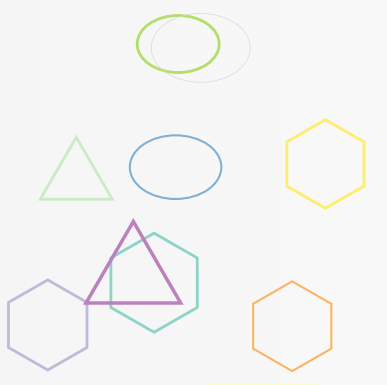[{"shape": "hexagon", "thickness": 2, "radius": 0.64, "center": [0.398, 0.266]}, {"shape": "square", "thickness": 0.5, "radius": 0.71, "center": [0.676, 0.145]}, {"shape": "hexagon", "thickness": 2, "radius": 0.59, "center": [0.123, 0.156]}, {"shape": "oval", "thickness": 1.5, "radius": 0.59, "center": [0.453, 0.566]}, {"shape": "hexagon", "thickness": 1.5, "radius": 0.58, "center": [0.754, 0.153]}, {"shape": "oval", "thickness": 2, "radius": 0.53, "center": [0.46, 0.886]}, {"shape": "oval", "thickness": 0.5, "radius": 0.64, "center": [0.518, 0.876]}, {"shape": "triangle", "thickness": 2.5, "radius": 0.71, "center": [0.344, 0.284]}, {"shape": "triangle", "thickness": 2, "radius": 0.54, "center": [0.197, 0.536]}, {"shape": "hexagon", "thickness": 2, "radius": 0.57, "center": [0.84, 0.574]}]